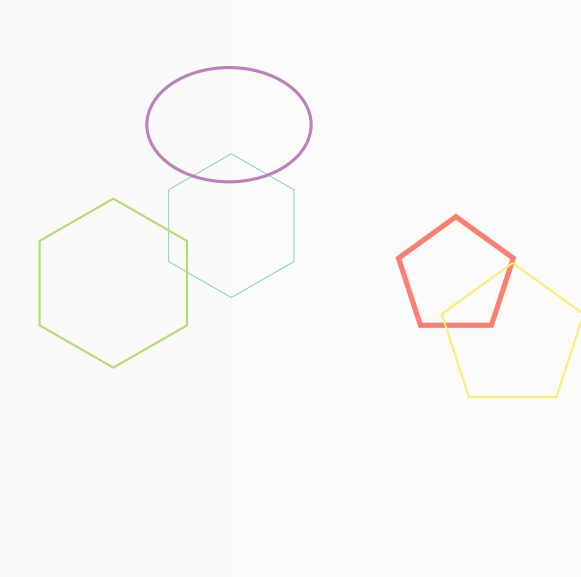[{"shape": "hexagon", "thickness": 0.5, "radius": 0.62, "center": [0.398, 0.608]}, {"shape": "pentagon", "thickness": 2.5, "radius": 0.52, "center": [0.784, 0.52]}, {"shape": "hexagon", "thickness": 1, "radius": 0.73, "center": [0.195, 0.509]}, {"shape": "oval", "thickness": 1.5, "radius": 0.71, "center": [0.394, 0.783]}, {"shape": "pentagon", "thickness": 1, "radius": 0.64, "center": [0.882, 0.416]}]